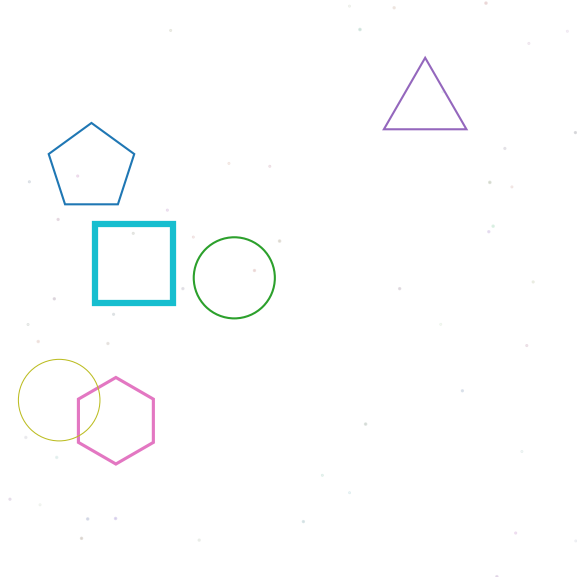[{"shape": "pentagon", "thickness": 1, "radius": 0.39, "center": [0.158, 0.708]}, {"shape": "circle", "thickness": 1, "radius": 0.35, "center": [0.406, 0.518]}, {"shape": "triangle", "thickness": 1, "radius": 0.41, "center": [0.736, 0.817]}, {"shape": "hexagon", "thickness": 1.5, "radius": 0.37, "center": [0.201, 0.271]}, {"shape": "circle", "thickness": 0.5, "radius": 0.35, "center": [0.102, 0.306]}, {"shape": "square", "thickness": 3, "radius": 0.34, "center": [0.233, 0.543]}]